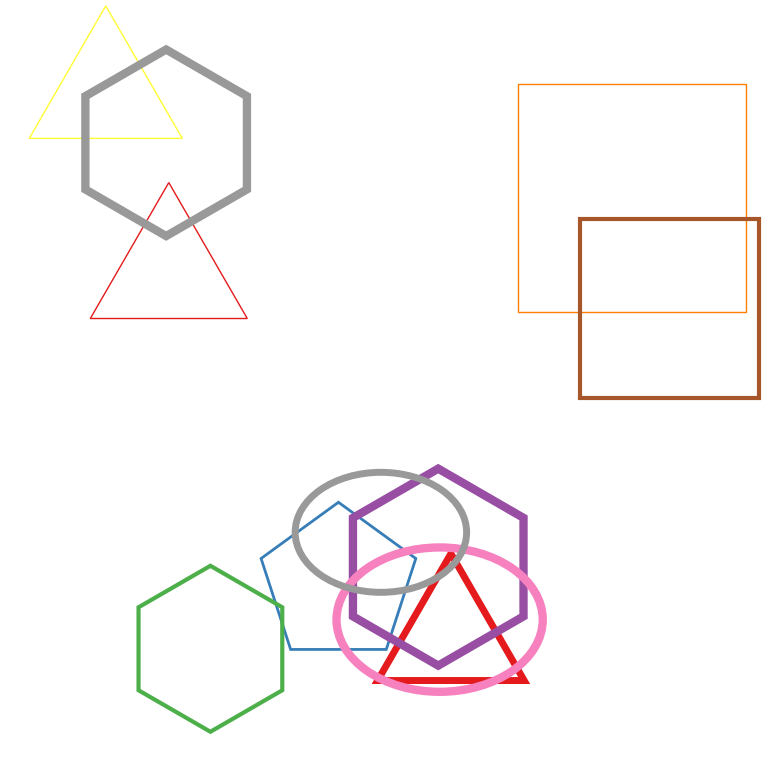[{"shape": "triangle", "thickness": 2.5, "radius": 0.55, "center": [0.586, 0.171]}, {"shape": "triangle", "thickness": 0.5, "radius": 0.59, "center": [0.219, 0.645]}, {"shape": "pentagon", "thickness": 1, "radius": 0.53, "center": [0.44, 0.242]}, {"shape": "hexagon", "thickness": 1.5, "radius": 0.54, "center": [0.273, 0.157]}, {"shape": "hexagon", "thickness": 3, "radius": 0.64, "center": [0.569, 0.263]}, {"shape": "square", "thickness": 0.5, "radius": 0.74, "center": [0.821, 0.743]}, {"shape": "triangle", "thickness": 0.5, "radius": 0.57, "center": [0.137, 0.878]}, {"shape": "square", "thickness": 1.5, "radius": 0.58, "center": [0.87, 0.599]}, {"shape": "oval", "thickness": 3, "radius": 0.67, "center": [0.571, 0.195]}, {"shape": "oval", "thickness": 2.5, "radius": 0.56, "center": [0.495, 0.309]}, {"shape": "hexagon", "thickness": 3, "radius": 0.61, "center": [0.216, 0.815]}]